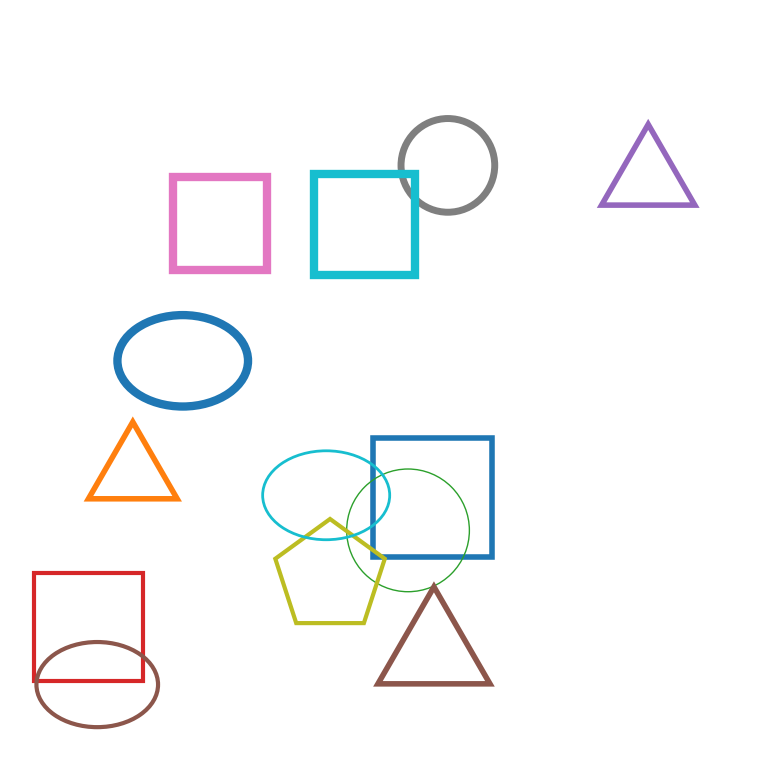[{"shape": "square", "thickness": 2, "radius": 0.39, "center": [0.562, 0.354]}, {"shape": "oval", "thickness": 3, "radius": 0.42, "center": [0.237, 0.531]}, {"shape": "triangle", "thickness": 2, "radius": 0.33, "center": [0.172, 0.385]}, {"shape": "circle", "thickness": 0.5, "radius": 0.4, "center": [0.53, 0.311]}, {"shape": "square", "thickness": 1.5, "radius": 0.35, "center": [0.115, 0.186]}, {"shape": "triangle", "thickness": 2, "radius": 0.35, "center": [0.842, 0.769]}, {"shape": "triangle", "thickness": 2, "radius": 0.42, "center": [0.564, 0.154]}, {"shape": "oval", "thickness": 1.5, "radius": 0.39, "center": [0.126, 0.111]}, {"shape": "square", "thickness": 3, "radius": 0.3, "center": [0.286, 0.71]}, {"shape": "circle", "thickness": 2.5, "radius": 0.3, "center": [0.582, 0.785]}, {"shape": "pentagon", "thickness": 1.5, "radius": 0.37, "center": [0.429, 0.251]}, {"shape": "oval", "thickness": 1, "radius": 0.41, "center": [0.424, 0.357]}, {"shape": "square", "thickness": 3, "radius": 0.33, "center": [0.473, 0.709]}]